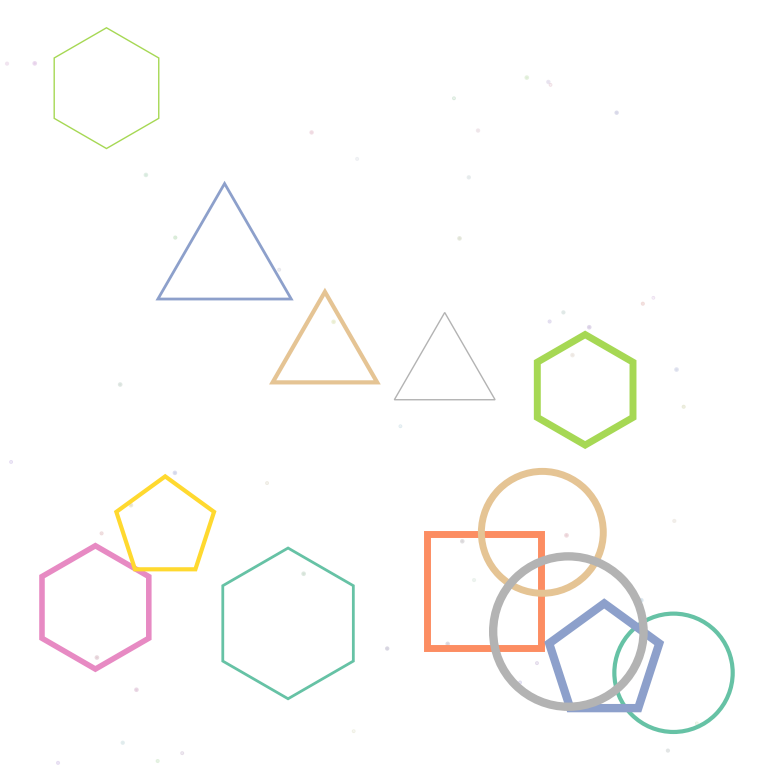[{"shape": "hexagon", "thickness": 1, "radius": 0.49, "center": [0.374, 0.19]}, {"shape": "circle", "thickness": 1.5, "radius": 0.38, "center": [0.875, 0.126]}, {"shape": "square", "thickness": 2.5, "radius": 0.37, "center": [0.629, 0.233]}, {"shape": "pentagon", "thickness": 3, "radius": 0.38, "center": [0.785, 0.141]}, {"shape": "triangle", "thickness": 1, "radius": 0.5, "center": [0.292, 0.662]}, {"shape": "hexagon", "thickness": 2, "radius": 0.4, "center": [0.124, 0.211]}, {"shape": "hexagon", "thickness": 2.5, "radius": 0.36, "center": [0.76, 0.494]}, {"shape": "hexagon", "thickness": 0.5, "radius": 0.39, "center": [0.138, 0.886]}, {"shape": "pentagon", "thickness": 1.5, "radius": 0.33, "center": [0.215, 0.315]}, {"shape": "circle", "thickness": 2.5, "radius": 0.4, "center": [0.704, 0.309]}, {"shape": "triangle", "thickness": 1.5, "radius": 0.39, "center": [0.422, 0.543]}, {"shape": "circle", "thickness": 3, "radius": 0.49, "center": [0.738, 0.18]}, {"shape": "triangle", "thickness": 0.5, "radius": 0.38, "center": [0.578, 0.519]}]